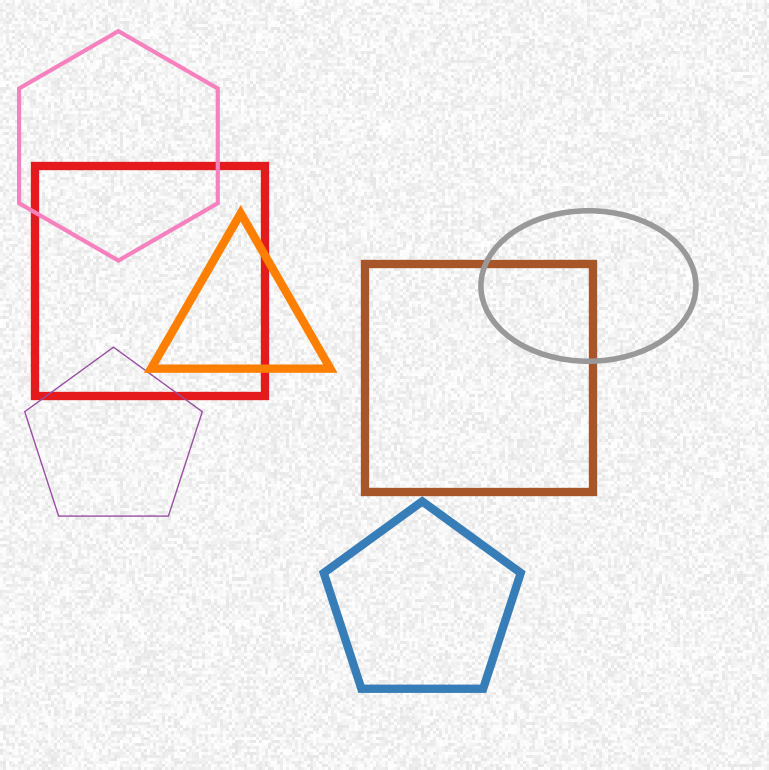[{"shape": "square", "thickness": 3, "radius": 0.75, "center": [0.195, 0.635]}, {"shape": "pentagon", "thickness": 3, "radius": 0.67, "center": [0.548, 0.214]}, {"shape": "pentagon", "thickness": 0.5, "radius": 0.61, "center": [0.147, 0.428]}, {"shape": "triangle", "thickness": 3, "radius": 0.67, "center": [0.313, 0.588]}, {"shape": "square", "thickness": 3, "radius": 0.74, "center": [0.622, 0.509]}, {"shape": "hexagon", "thickness": 1.5, "radius": 0.74, "center": [0.154, 0.811]}, {"shape": "oval", "thickness": 2, "radius": 0.7, "center": [0.764, 0.629]}]